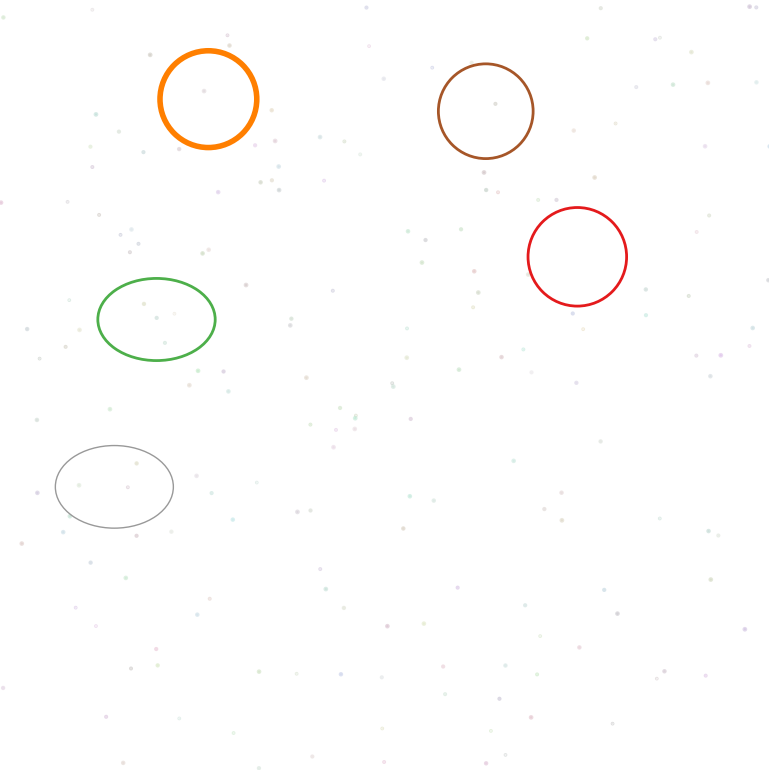[{"shape": "circle", "thickness": 1, "radius": 0.32, "center": [0.75, 0.666]}, {"shape": "oval", "thickness": 1, "radius": 0.38, "center": [0.203, 0.585]}, {"shape": "circle", "thickness": 2, "radius": 0.31, "center": [0.271, 0.871]}, {"shape": "circle", "thickness": 1, "radius": 0.31, "center": [0.631, 0.856]}, {"shape": "oval", "thickness": 0.5, "radius": 0.38, "center": [0.149, 0.368]}]